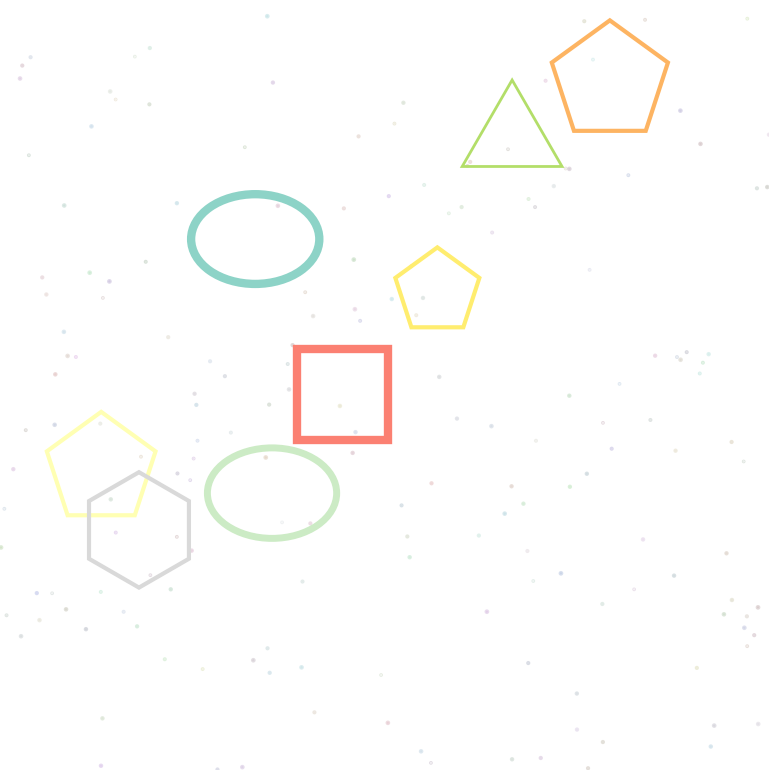[{"shape": "oval", "thickness": 3, "radius": 0.42, "center": [0.331, 0.69]}, {"shape": "pentagon", "thickness": 1.5, "radius": 0.37, "center": [0.131, 0.391]}, {"shape": "square", "thickness": 3, "radius": 0.3, "center": [0.445, 0.488]}, {"shape": "pentagon", "thickness": 1.5, "radius": 0.4, "center": [0.792, 0.894]}, {"shape": "triangle", "thickness": 1, "radius": 0.37, "center": [0.665, 0.821]}, {"shape": "hexagon", "thickness": 1.5, "radius": 0.37, "center": [0.18, 0.312]}, {"shape": "oval", "thickness": 2.5, "radius": 0.42, "center": [0.353, 0.36]}, {"shape": "pentagon", "thickness": 1.5, "radius": 0.29, "center": [0.568, 0.621]}]